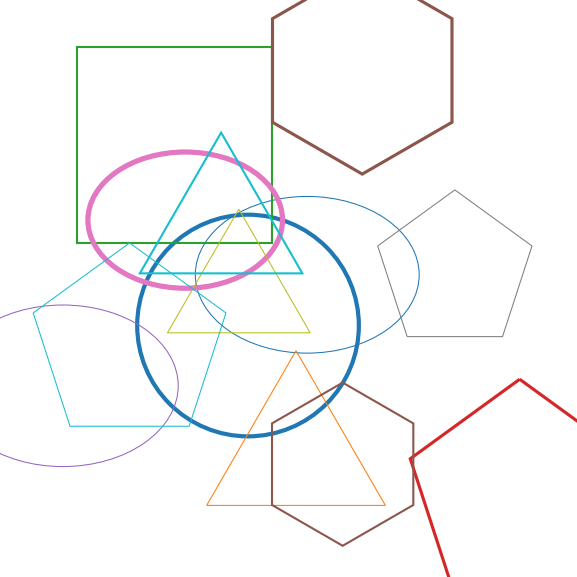[{"shape": "circle", "thickness": 2, "radius": 0.96, "center": [0.429, 0.435]}, {"shape": "oval", "thickness": 0.5, "radius": 0.97, "center": [0.532, 0.523]}, {"shape": "triangle", "thickness": 0.5, "radius": 0.89, "center": [0.513, 0.213]}, {"shape": "square", "thickness": 1, "radius": 0.85, "center": [0.302, 0.748]}, {"shape": "pentagon", "thickness": 1.5, "radius": 1.0, "center": [0.9, 0.143]}, {"shape": "oval", "thickness": 0.5, "radius": 1.0, "center": [0.109, 0.331]}, {"shape": "hexagon", "thickness": 1.5, "radius": 0.9, "center": [0.627, 0.877]}, {"shape": "hexagon", "thickness": 1, "radius": 0.71, "center": [0.593, 0.195]}, {"shape": "oval", "thickness": 2.5, "radius": 0.84, "center": [0.321, 0.618]}, {"shape": "pentagon", "thickness": 0.5, "radius": 0.7, "center": [0.788, 0.53]}, {"shape": "triangle", "thickness": 0.5, "radius": 0.71, "center": [0.414, 0.494]}, {"shape": "pentagon", "thickness": 0.5, "radius": 0.88, "center": [0.224, 0.403]}, {"shape": "triangle", "thickness": 1, "radius": 0.81, "center": [0.383, 0.607]}]